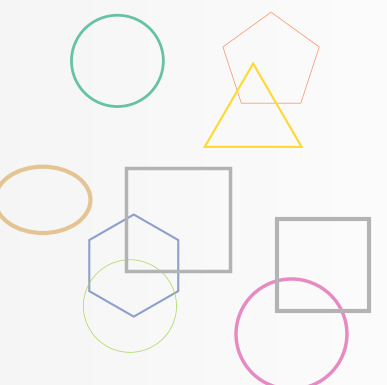[{"shape": "circle", "thickness": 2, "radius": 0.59, "center": [0.303, 0.842]}, {"shape": "pentagon", "thickness": 0.5, "radius": 0.65, "center": [0.7, 0.838]}, {"shape": "hexagon", "thickness": 1.5, "radius": 0.66, "center": [0.345, 0.31]}, {"shape": "circle", "thickness": 2.5, "radius": 0.72, "center": [0.752, 0.132]}, {"shape": "circle", "thickness": 0.5, "radius": 0.6, "center": [0.335, 0.205]}, {"shape": "triangle", "thickness": 1.5, "radius": 0.72, "center": [0.653, 0.691]}, {"shape": "oval", "thickness": 3, "radius": 0.62, "center": [0.11, 0.481]}, {"shape": "square", "thickness": 3, "radius": 0.59, "center": [0.833, 0.312]}, {"shape": "square", "thickness": 2.5, "radius": 0.67, "center": [0.46, 0.43]}]